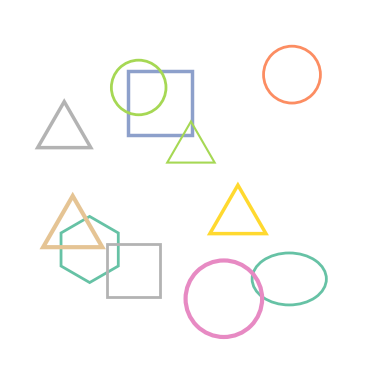[{"shape": "oval", "thickness": 2, "radius": 0.48, "center": [0.751, 0.275]}, {"shape": "hexagon", "thickness": 2, "radius": 0.43, "center": [0.233, 0.352]}, {"shape": "circle", "thickness": 2, "radius": 0.37, "center": [0.758, 0.806]}, {"shape": "square", "thickness": 2.5, "radius": 0.42, "center": [0.416, 0.732]}, {"shape": "circle", "thickness": 3, "radius": 0.5, "center": [0.581, 0.224]}, {"shape": "triangle", "thickness": 1.5, "radius": 0.36, "center": [0.496, 0.613]}, {"shape": "circle", "thickness": 2, "radius": 0.35, "center": [0.36, 0.773]}, {"shape": "triangle", "thickness": 2.5, "radius": 0.42, "center": [0.618, 0.435]}, {"shape": "triangle", "thickness": 3, "radius": 0.44, "center": [0.189, 0.402]}, {"shape": "triangle", "thickness": 2.5, "radius": 0.4, "center": [0.167, 0.656]}, {"shape": "square", "thickness": 2, "radius": 0.35, "center": [0.347, 0.298]}]